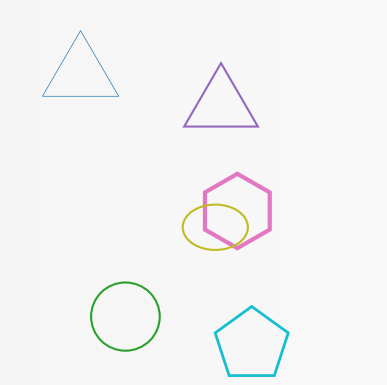[{"shape": "triangle", "thickness": 0.5, "radius": 0.57, "center": [0.208, 0.807]}, {"shape": "circle", "thickness": 1.5, "radius": 0.44, "center": [0.324, 0.178]}, {"shape": "triangle", "thickness": 1.5, "radius": 0.55, "center": [0.57, 0.726]}, {"shape": "hexagon", "thickness": 3, "radius": 0.48, "center": [0.613, 0.452]}, {"shape": "oval", "thickness": 1.5, "radius": 0.42, "center": [0.556, 0.41]}, {"shape": "pentagon", "thickness": 2, "radius": 0.5, "center": [0.65, 0.105]}]